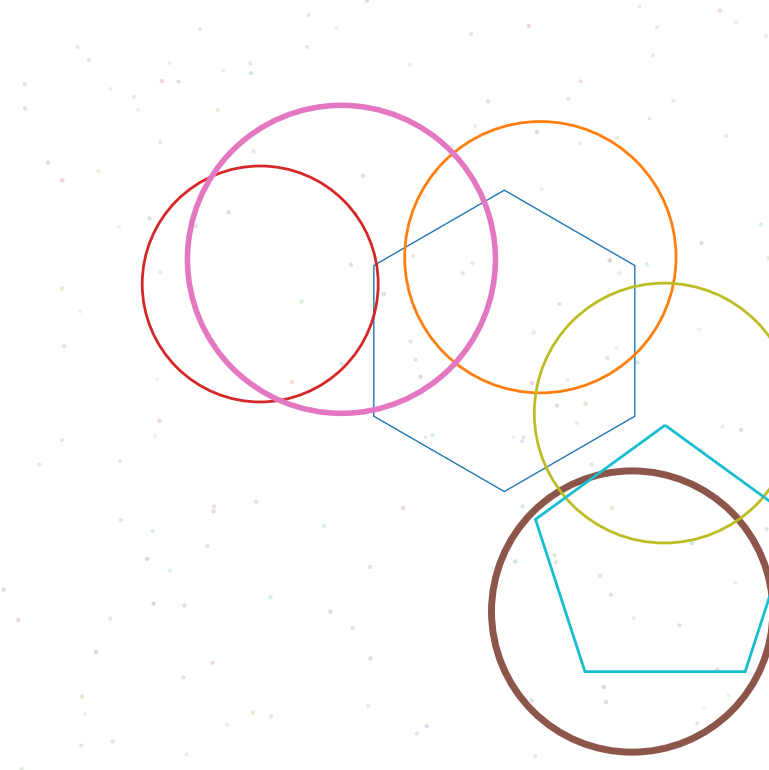[{"shape": "hexagon", "thickness": 0.5, "radius": 0.98, "center": [0.655, 0.557]}, {"shape": "circle", "thickness": 1, "radius": 0.88, "center": [0.702, 0.666]}, {"shape": "circle", "thickness": 1, "radius": 0.77, "center": [0.338, 0.631]}, {"shape": "circle", "thickness": 2.5, "radius": 0.91, "center": [0.821, 0.206]}, {"shape": "circle", "thickness": 2, "radius": 1.0, "center": [0.443, 0.663]}, {"shape": "circle", "thickness": 1, "radius": 0.84, "center": [0.863, 0.464]}, {"shape": "pentagon", "thickness": 1, "radius": 0.88, "center": [0.864, 0.271]}]